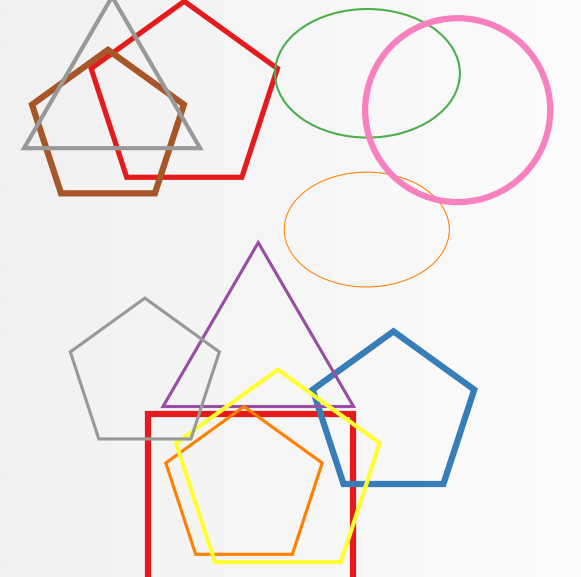[{"shape": "square", "thickness": 3, "radius": 0.88, "center": [0.431, 0.105]}, {"shape": "pentagon", "thickness": 2.5, "radius": 0.84, "center": [0.317, 0.828]}, {"shape": "pentagon", "thickness": 3, "radius": 0.73, "center": [0.677, 0.279]}, {"shape": "oval", "thickness": 1, "radius": 0.8, "center": [0.632, 0.872]}, {"shape": "triangle", "thickness": 1.5, "radius": 0.95, "center": [0.444, 0.39]}, {"shape": "pentagon", "thickness": 1.5, "radius": 0.71, "center": [0.42, 0.154]}, {"shape": "oval", "thickness": 0.5, "radius": 0.71, "center": [0.631, 0.602]}, {"shape": "pentagon", "thickness": 2, "radius": 0.92, "center": [0.478, 0.175]}, {"shape": "pentagon", "thickness": 3, "radius": 0.69, "center": [0.186, 0.775]}, {"shape": "circle", "thickness": 3, "radius": 0.8, "center": [0.787, 0.808]}, {"shape": "pentagon", "thickness": 1.5, "radius": 0.67, "center": [0.249, 0.348]}, {"shape": "triangle", "thickness": 2, "radius": 0.87, "center": [0.193, 0.83]}]